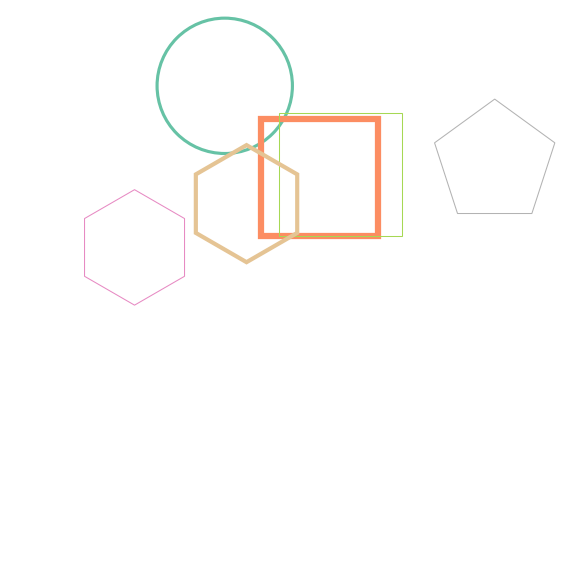[{"shape": "circle", "thickness": 1.5, "radius": 0.59, "center": [0.389, 0.851]}, {"shape": "square", "thickness": 3, "radius": 0.51, "center": [0.554, 0.692]}, {"shape": "hexagon", "thickness": 0.5, "radius": 0.5, "center": [0.233, 0.571]}, {"shape": "square", "thickness": 0.5, "radius": 0.53, "center": [0.59, 0.697]}, {"shape": "hexagon", "thickness": 2, "radius": 0.51, "center": [0.427, 0.647]}, {"shape": "pentagon", "thickness": 0.5, "radius": 0.55, "center": [0.857, 0.718]}]